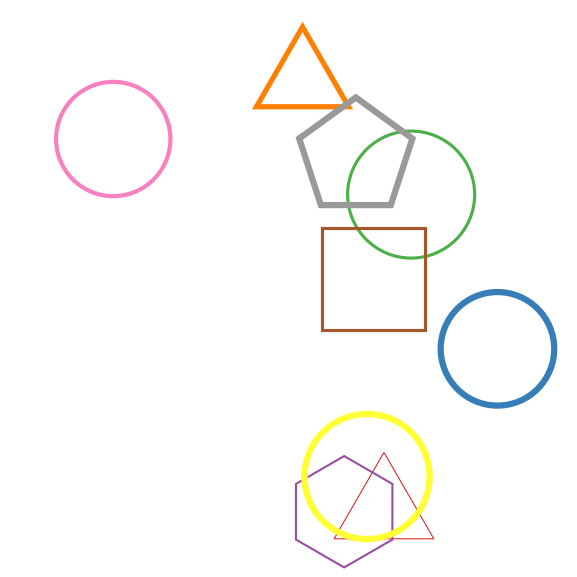[{"shape": "triangle", "thickness": 0.5, "radius": 0.5, "center": [0.665, 0.116]}, {"shape": "circle", "thickness": 3, "radius": 0.49, "center": [0.861, 0.395]}, {"shape": "circle", "thickness": 1.5, "radius": 0.55, "center": [0.712, 0.662]}, {"shape": "hexagon", "thickness": 1, "radius": 0.48, "center": [0.596, 0.113]}, {"shape": "triangle", "thickness": 2.5, "radius": 0.46, "center": [0.524, 0.86]}, {"shape": "circle", "thickness": 3, "radius": 0.54, "center": [0.636, 0.174]}, {"shape": "square", "thickness": 1.5, "radius": 0.44, "center": [0.647, 0.516]}, {"shape": "circle", "thickness": 2, "radius": 0.49, "center": [0.196, 0.758]}, {"shape": "pentagon", "thickness": 3, "radius": 0.52, "center": [0.616, 0.727]}]